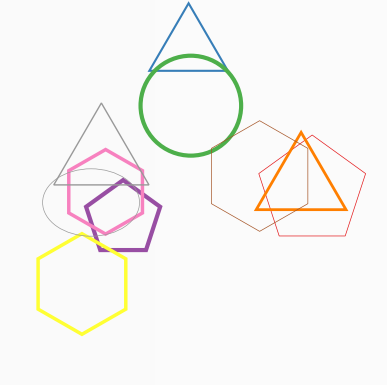[{"shape": "pentagon", "thickness": 0.5, "radius": 0.72, "center": [0.806, 0.504]}, {"shape": "triangle", "thickness": 1.5, "radius": 0.58, "center": [0.487, 0.875]}, {"shape": "circle", "thickness": 3, "radius": 0.65, "center": [0.493, 0.726]}, {"shape": "pentagon", "thickness": 3, "radius": 0.5, "center": [0.318, 0.432]}, {"shape": "triangle", "thickness": 2, "radius": 0.67, "center": [0.777, 0.522]}, {"shape": "hexagon", "thickness": 2.5, "radius": 0.65, "center": [0.211, 0.262]}, {"shape": "hexagon", "thickness": 0.5, "radius": 0.72, "center": [0.67, 0.543]}, {"shape": "hexagon", "thickness": 2.5, "radius": 0.55, "center": [0.273, 0.502]}, {"shape": "triangle", "thickness": 1, "radius": 0.71, "center": [0.262, 0.591]}, {"shape": "oval", "thickness": 0.5, "radius": 0.63, "center": [0.235, 0.474]}]